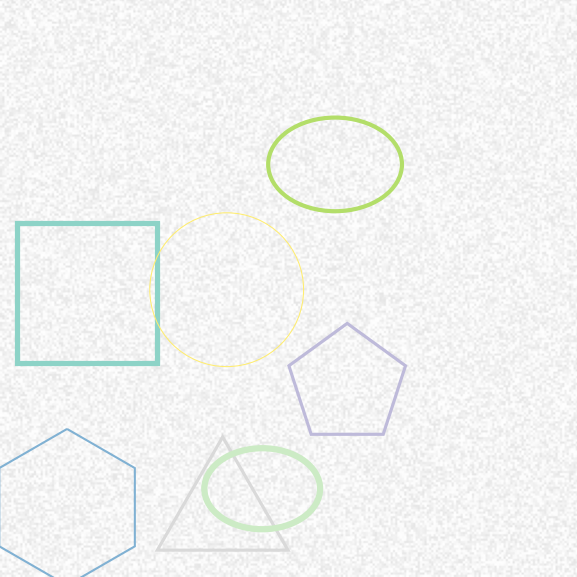[{"shape": "square", "thickness": 2.5, "radius": 0.61, "center": [0.151, 0.492]}, {"shape": "pentagon", "thickness": 1.5, "radius": 0.53, "center": [0.601, 0.333]}, {"shape": "hexagon", "thickness": 1, "radius": 0.68, "center": [0.116, 0.121]}, {"shape": "oval", "thickness": 2, "radius": 0.58, "center": [0.58, 0.714]}, {"shape": "triangle", "thickness": 1.5, "radius": 0.65, "center": [0.386, 0.112]}, {"shape": "oval", "thickness": 3, "radius": 0.5, "center": [0.454, 0.153]}, {"shape": "circle", "thickness": 0.5, "radius": 0.67, "center": [0.393, 0.497]}]